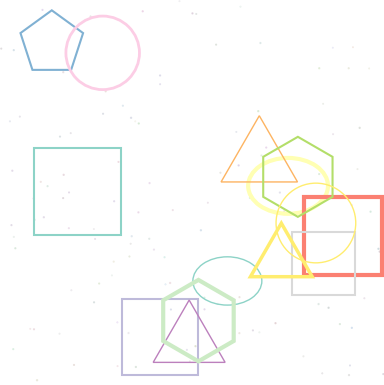[{"shape": "square", "thickness": 1.5, "radius": 0.56, "center": [0.202, 0.503]}, {"shape": "oval", "thickness": 1, "radius": 0.45, "center": [0.591, 0.27]}, {"shape": "oval", "thickness": 3, "radius": 0.52, "center": [0.748, 0.517]}, {"shape": "square", "thickness": 1.5, "radius": 0.49, "center": [0.416, 0.125]}, {"shape": "square", "thickness": 3, "radius": 0.51, "center": [0.891, 0.388]}, {"shape": "pentagon", "thickness": 1.5, "radius": 0.43, "center": [0.135, 0.888]}, {"shape": "triangle", "thickness": 1, "radius": 0.57, "center": [0.674, 0.585]}, {"shape": "hexagon", "thickness": 1.5, "radius": 0.52, "center": [0.774, 0.541]}, {"shape": "circle", "thickness": 2, "radius": 0.48, "center": [0.267, 0.863]}, {"shape": "square", "thickness": 1.5, "radius": 0.41, "center": [0.84, 0.316]}, {"shape": "triangle", "thickness": 1, "radius": 0.54, "center": [0.491, 0.113]}, {"shape": "hexagon", "thickness": 3, "radius": 0.53, "center": [0.515, 0.167]}, {"shape": "circle", "thickness": 1, "radius": 0.52, "center": [0.821, 0.421]}, {"shape": "triangle", "thickness": 2.5, "radius": 0.46, "center": [0.731, 0.328]}]